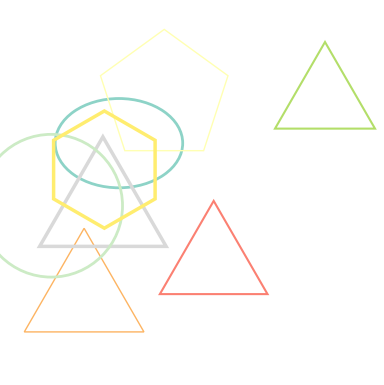[{"shape": "oval", "thickness": 2, "radius": 0.83, "center": [0.309, 0.628]}, {"shape": "pentagon", "thickness": 1, "radius": 0.87, "center": [0.427, 0.75]}, {"shape": "triangle", "thickness": 1.5, "radius": 0.81, "center": [0.555, 0.317]}, {"shape": "triangle", "thickness": 1, "radius": 0.9, "center": [0.218, 0.228]}, {"shape": "triangle", "thickness": 1.5, "radius": 0.75, "center": [0.844, 0.741]}, {"shape": "triangle", "thickness": 2.5, "radius": 0.95, "center": [0.267, 0.455]}, {"shape": "circle", "thickness": 2, "radius": 0.93, "center": [0.133, 0.466]}, {"shape": "hexagon", "thickness": 2.5, "radius": 0.76, "center": [0.271, 0.559]}]